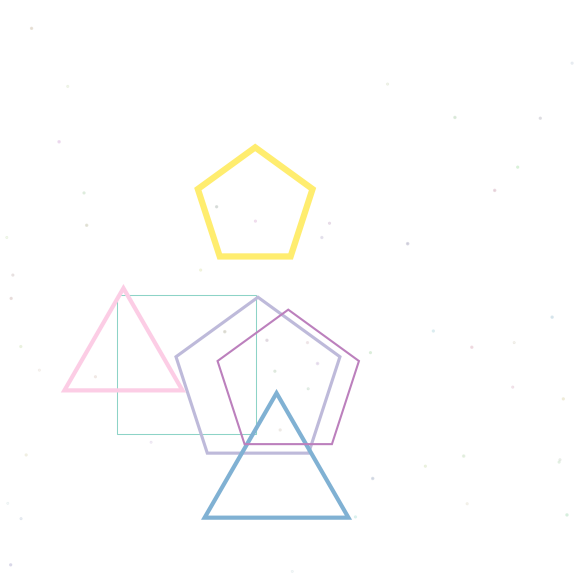[{"shape": "square", "thickness": 0.5, "radius": 0.6, "center": [0.323, 0.368]}, {"shape": "pentagon", "thickness": 1.5, "radius": 0.75, "center": [0.447, 0.335]}, {"shape": "triangle", "thickness": 2, "radius": 0.72, "center": [0.479, 0.175]}, {"shape": "triangle", "thickness": 2, "radius": 0.59, "center": [0.214, 0.382]}, {"shape": "pentagon", "thickness": 1, "radius": 0.64, "center": [0.499, 0.334]}, {"shape": "pentagon", "thickness": 3, "radius": 0.52, "center": [0.442, 0.64]}]